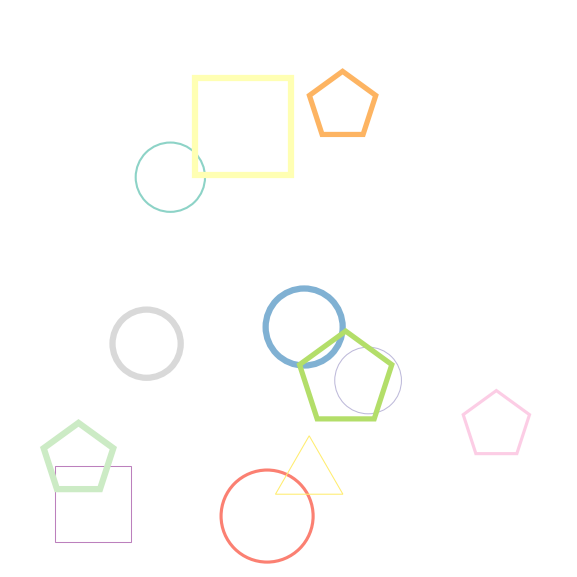[{"shape": "circle", "thickness": 1, "radius": 0.3, "center": [0.295, 0.692]}, {"shape": "square", "thickness": 3, "radius": 0.42, "center": [0.421, 0.78]}, {"shape": "circle", "thickness": 0.5, "radius": 0.29, "center": [0.637, 0.34]}, {"shape": "circle", "thickness": 1.5, "radius": 0.4, "center": [0.462, 0.106]}, {"shape": "circle", "thickness": 3, "radius": 0.33, "center": [0.527, 0.433]}, {"shape": "pentagon", "thickness": 2.5, "radius": 0.3, "center": [0.593, 0.815]}, {"shape": "pentagon", "thickness": 2.5, "radius": 0.42, "center": [0.599, 0.342]}, {"shape": "pentagon", "thickness": 1.5, "radius": 0.3, "center": [0.859, 0.262]}, {"shape": "circle", "thickness": 3, "radius": 0.3, "center": [0.254, 0.404]}, {"shape": "square", "thickness": 0.5, "radius": 0.33, "center": [0.161, 0.126]}, {"shape": "pentagon", "thickness": 3, "radius": 0.32, "center": [0.136, 0.203]}, {"shape": "triangle", "thickness": 0.5, "radius": 0.34, "center": [0.535, 0.177]}]